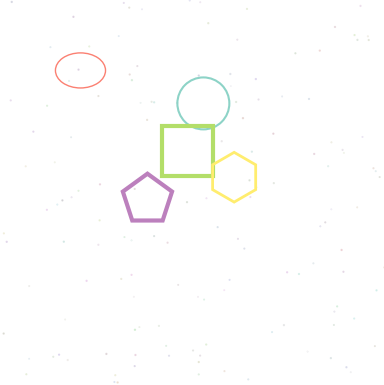[{"shape": "circle", "thickness": 1.5, "radius": 0.34, "center": [0.528, 0.731]}, {"shape": "oval", "thickness": 1, "radius": 0.33, "center": [0.209, 0.817]}, {"shape": "square", "thickness": 3, "radius": 0.33, "center": [0.487, 0.607]}, {"shape": "pentagon", "thickness": 3, "radius": 0.34, "center": [0.383, 0.482]}, {"shape": "hexagon", "thickness": 2, "radius": 0.32, "center": [0.608, 0.54]}]